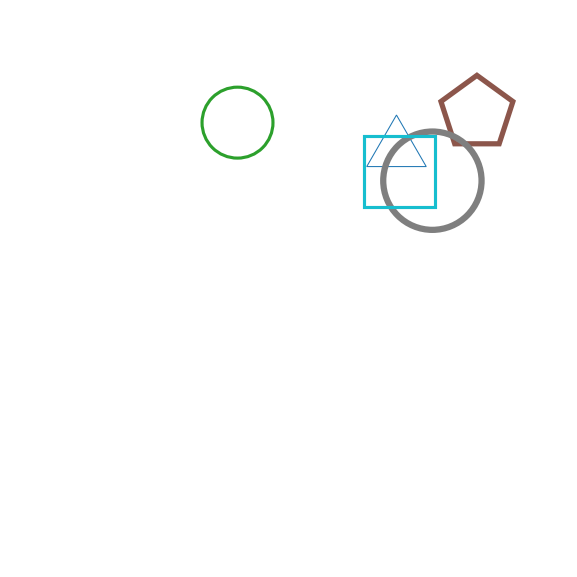[{"shape": "triangle", "thickness": 0.5, "radius": 0.3, "center": [0.687, 0.74]}, {"shape": "circle", "thickness": 1.5, "radius": 0.31, "center": [0.411, 0.787]}, {"shape": "pentagon", "thickness": 2.5, "radius": 0.33, "center": [0.826, 0.803]}, {"shape": "circle", "thickness": 3, "radius": 0.43, "center": [0.749, 0.686]}, {"shape": "square", "thickness": 1.5, "radius": 0.31, "center": [0.691, 0.703]}]